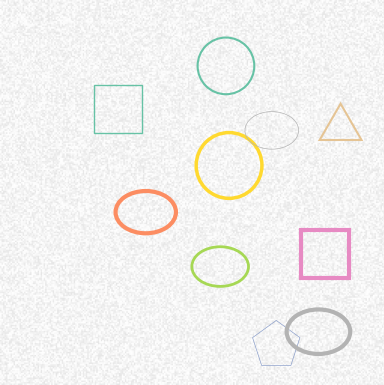[{"shape": "square", "thickness": 1, "radius": 0.31, "center": [0.306, 0.717]}, {"shape": "circle", "thickness": 1.5, "radius": 0.37, "center": [0.587, 0.829]}, {"shape": "oval", "thickness": 3, "radius": 0.39, "center": [0.379, 0.449]}, {"shape": "pentagon", "thickness": 0.5, "radius": 0.32, "center": [0.718, 0.103]}, {"shape": "square", "thickness": 3, "radius": 0.31, "center": [0.843, 0.339]}, {"shape": "oval", "thickness": 2, "radius": 0.37, "center": [0.572, 0.308]}, {"shape": "circle", "thickness": 2.5, "radius": 0.43, "center": [0.595, 0.57]}, {"shape": "triangle", "thickness": 1.5, "radius": 0.31, "center": [0.885, 0.668]}, {"shape": "oval", "thickness": 3, "radius": 0.41, "center": [0.827, 0.138]}, {"shape": "oval", "thickness": 0.5, "radius": 0.35, "center": [0.706, 0.661]}]